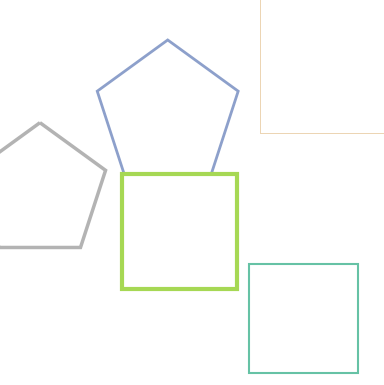[{"shape": "square", "thickness": 1.5, "radius": 0.71, "center": [0.788, 0.173]}, {"shape": "pentagon", "thickness": 2, "radius": 0.96, "center": [0.436, 0.704]}, {"shape": "square", "thickness": 3, "radius": 0.75, "center": [0.467, 0.399]}, {"shape": "square", "thickness": 0.5, "radius": 0.88, "center": [0.851, 0.83]}, {"shape": "pentagon", "thickness": 2.5, "radius": 0.9, "center": [0.104, 0.502]}]